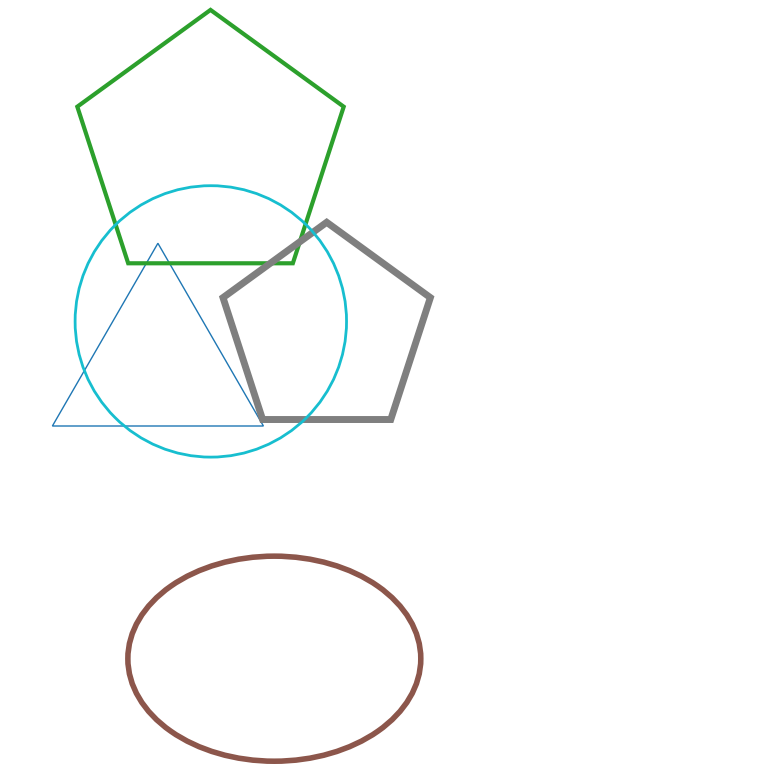[{"shape": "triangle", "thickness": 0.5, "radius": 0.79, "center": [0.205, 0.526]}, {"shape": "pentagon", "thickness": 1.5, "radius": 0.91, "center": [0.273, 0.805]}, {"shape": "oval", "thickness": 2, "radius": 0.95, "center": [0.356, 0.145]}, {"shape": "pentagon", "thickness": 2.5, "radius": 0.71, "center": [0.424, 0.57]}, {"shape": "circle", "thickness": 1, "radius": 0.88, "center": [0.274, 0.583]}]